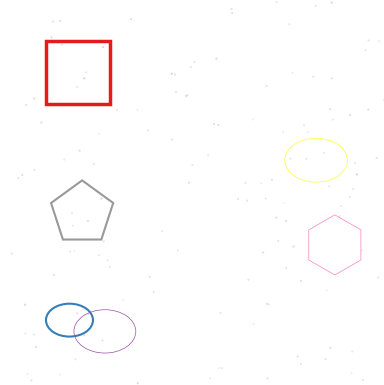[{"shape": "square", "thickness": 2.5, "radius": 0.41, "center": [0.203, 0.812]}, {"shape": "oval", "thickness": 1.5, "radius": 0.31, "center": [0.18, 0.168]}, {"shape": "oval", "thickness": 0.5, "radius": 0.4, "center": [0.272, 0.139]}, {"shape": "oval", "thickness": 0.5, "radius": 0.41, "center": [0.821, 0.584]}, {"shape": "hexagon", "thickness": 0.5, "radius": 0.39, "center": [0.87, 0.364]}, {"shape": "pentagon", "thickness": 1.5, "radius": 0.42, "center": [0.213, 0.447]}]